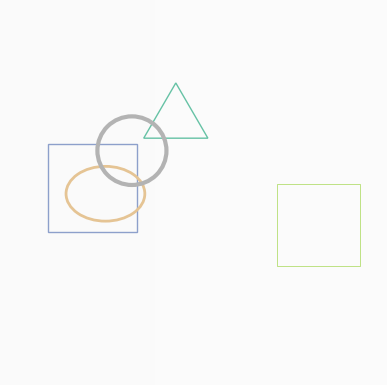[{"shape": "triangle", "thickness": 1, "radius": 0.48, "center": [0.454, 0.689]}, {"shape": "square", "thickness": 1, "radius": 0.57, "center": [0.238, 0.512]}, {"shape": "square", "thickness": 0.5, "radius": 0.53, "center": [0.821, 0.416]}, {"shape": "oval", "thickness": 2, "radius": 0.51, "center": [0.272, 0.497]}, {"shape": "circle", "thickness": 3, "radius": 0.45, "center": [0.34, 0.609]}]